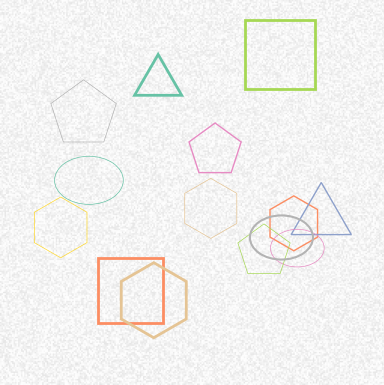[{"shape": "triangle", "thickness": 2, "radius": 0.35, "center": [0.411, 0.788]}, {"shape": "oval", "thickness": 0.5, "radius": 0.45, "center": [0.231, 0.532]}, {"shape": "square", "thickness": 2, "radius": 0.42, "center": [0.338, 0.246]}, {"shape": "hexagon", "thickness": 1, "radius": 0.36, "center": [0.763, 0.42]}, {"shape": "triangle", "thickness": 1, "radius": 0.45, "center": [0.834, 0.436]}, {"shape": "oval", "thickness": 0.5, "radius": 0.35, "center": [0.772, 0.356]}, {"shape": "pentagon", "thickness": 1, "radius": 0.36, "center": [0.559, 0.609]}, {"shape": "pentagon", "thickness": 0.5, "radius": 0.36, "center": [0.686, 0.347]}, {"shape": "square", "thickness": 2, "radius": 0.45, "center": [0.727, 0.858]}, {"shape": "hexagon", "thickness": 0.5, "radius": 0.39, "center": [0.158, 0.409]}, {"shape": "hexagon", "thickness": 2, "radius": 0.49, "center": [0.399, 0.22]}, {"shape": "hexagon", "thickness": 0.5, "radius": 0.39, "center": [0.547, 0.459]}, {"shape": "pentagon", "thickness": 0.5, "radius": 0.45, "center": [0.217, 0.703]}, {"shape": "oval", "thickness": 1.5, "radius": 0.41, "center": [0.731, 0.383]}]